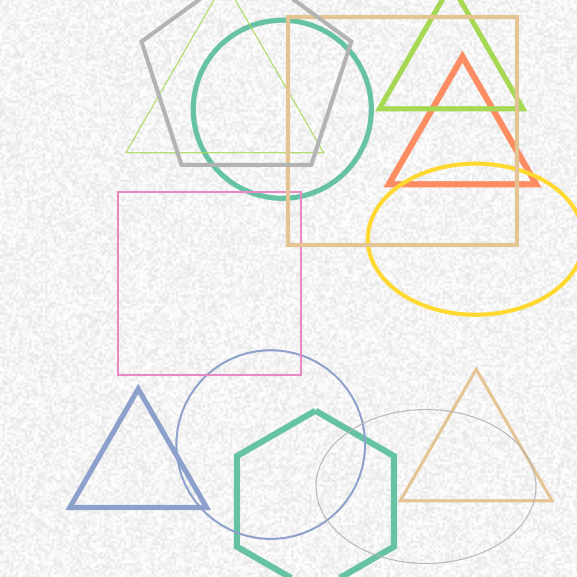[{"shape": "hexagon", "thickness": 3, "radius": 0.78, "center": [0.546, 0.131]}, {"shape": "circle", "thickness": 2.5, "radius": 0.77, "center": [0.489, 0.81]}, {"shape": "triangle", "thickness": 3, "radius": 0.74, "center": [0.801, 0.754]}, {"shape": "triangle", "thickness": 2.5, "radius": 0.68, "center": [0.239, 0.189]}, {"shape": "circle", "thickness": 1, "radius": 0.82, "center": [0.469, 0.229]}, {"shape": "square", "thickness": 1, "radius": 0.79, "center": [0.362, 0.507]}, {"shape": "triangle", "thickness": 2.5, "radius": 0.72, "center": [0.781, 0.883]}, {"shape": "triangle", "thickness": 0.5, "radius": 0.99, "center": [0.389, 0.834]}, {"shape": "oval", "thickness": 2, "radius": 0.93, "center": [0.824, 0.585]}, {"shape": "square", "thickness": 2, "radius": 0.99, "center": [0.697, 0.772]}, {"shape": "triangle", "thickness": 1.5, "radius": 0.76, "center": [0.825, 0.208]}, {"shape": "oval", "thickness": 0.5, "radius": 0.95, "center": [0.738, 0.157]}, {"shape": "pentagon", "thickness": 2, "radius": 0.96, "center": [0.427, 0.868]}]